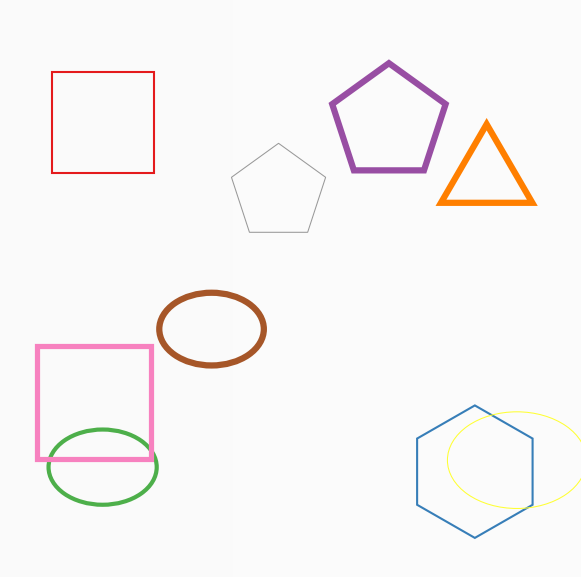[{"shape": "square", "thickness": 1, "radius": 0.44, "center": [0.177, 0.787]}, {"shape": "hexagon", "thickness": 1, "radius": 0.57, "center": [0.817, 0.182]}, {"shape": "oval", "thickness": 2, "radius": 0.47, "center": [0.177, 0.19]}, {"shape": "pentagon", "thickness": 3, "radius": 0.51, "center": [0.669, 0.787]}, {"shape": "triangle", "thickness": 3, "radius": 0.45, "center": [0.837, 0.693]}, {"shape": "oval", "thickness": 0.5, "radius": 0.6, "center": [0.889, 0.202]}, {"shape": "oval", "thickness": 3, "radius": 0.45, "center": [0.364, 0.429]}, {"shape": "square", "thickness": 2.5, "radius": 0.49, "center": [0.162, 0.302]}, {"shape": "pentagon", "thickness": 0.5, "radius": 0.43, "center": [0.479, 0.666]}]